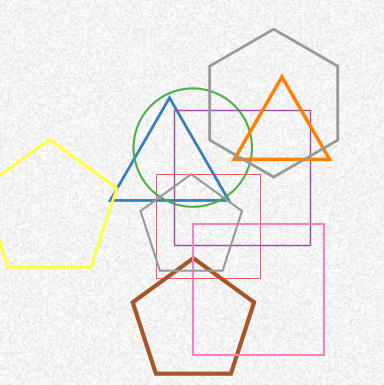[{"shape": "square", "thickness": 0.5, "radius": 0.68, "center": [0.54, 0.413]}, {"shape": "triangle", "thickness": 2, "radius": 0.89, "center": [0.44, 0.568]}, {"shape": "circle", "thickness": 1.5, "radius": 0.77, "center": [0.501, 0.617]}, {"shape": "square", "thickness": 1, "radius": 0.88, "center": [0.628, 0.538]}, {"shape": "triangle", "thickness": 2.5, "radius": 0.71, "center": [0.732, 0.657]}, {"shape": "pentagon", "thickness": 2, "radius": 0.92, "center": [0.129, 0.454]}, {"shape": "pentagon", "thickness": 3, "radius": 0.83, "center": [0.502, 0.164]}, {"shape": "square", "thickness": 1.5, "radius": 0.85, "center": [0.672, 0.248]}, {"shape": "pentagon", "thickness": 1.5, "radius": 0.69, "center": [0.497, 0.409]}, {"shape": "hexagon", "thickness": 2, "radius": 0.96, "center": [0.711, 0.732]}]